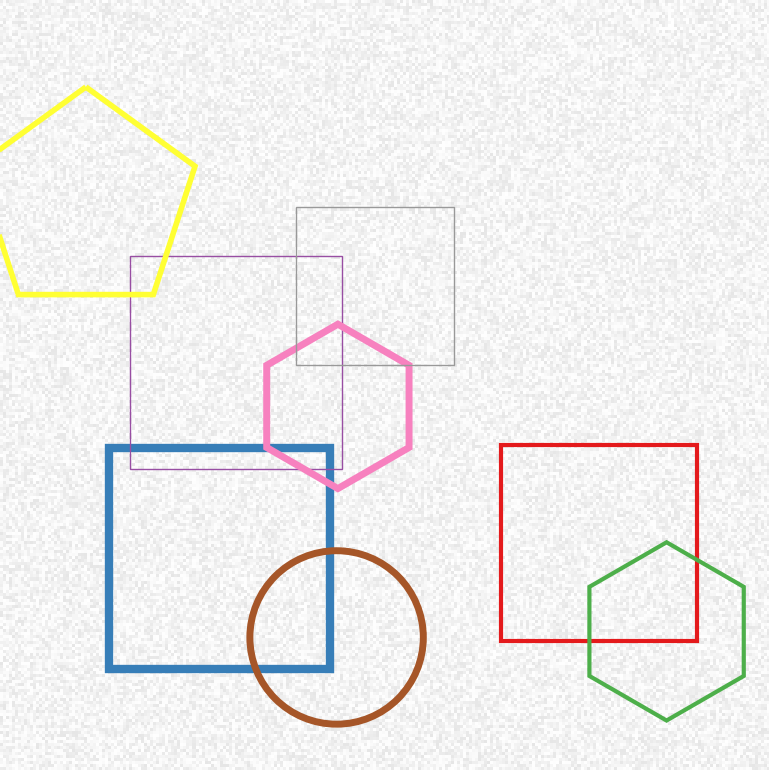[{"shape": "square", "thickness": 1.5, "radius": 0.64, "center": [0.778, 0.295]}, {"shape": "square", "thickness": 3, "radius": 0.72, "center": [0.285, 0.275]}, {"shape": "hexagon", "thickness": 1.5, "radius": 0.58, "center": [0.866, 0.18]}, {"shape": "square", "thickness": 0.5, "radius": 0.69, "center": [0.307, 0.529]}, {"shape": "pentagon", "thickness": 2, "radius": 0.75, "center": [0.112, 0.738]}, {"shape": "circle", "thickness": 2.5, "radius": 0.56, "center": [0.437, 0.172]}, {"shape": "hexagon", "thickness": 2.5, "radius": 0.53, "center": [0.439, 0.472]}, {"shape": "square", "thickness": 0.5, "radius": 0.51, "center": [0.486, 0.629]}]